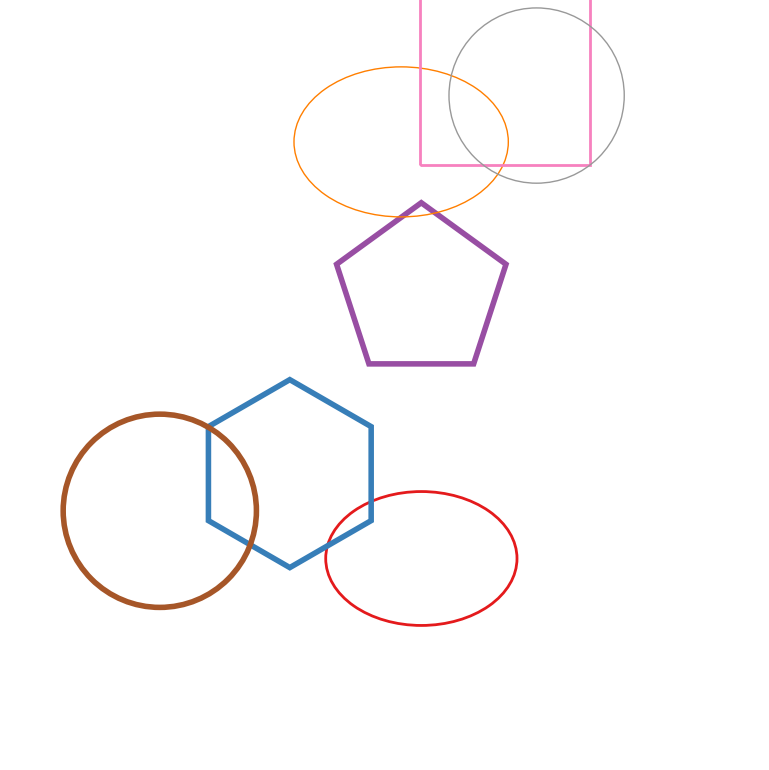[{"shape": "oval", "thickness": 1, "radius": 0.62, "center": [0.547, 0.275]}, {"shape": "hexagon", "thickness": 2, "radius": 0.61, "center": [0.376, 0.385]}, {"shape": "pentagon", "thickness": 2, "radius": 0.58, "center": [0.547, 0.621]}, {"shape": "oval", "thickness": 0.5, "radius": 0.7, "center": [0.521, 0.816]}, {"shape": "circle", "thickness": 2, "radius": 0.63, "center": [0.208, 0.337]}, {"shape": "square", "thickness": 1, "radius": 0.55, "center": [0.656, 0.896]}, {"shape": "circle", "thickness": 0.5, "radius": 0.57, "center": [0.697, 0.876]}]